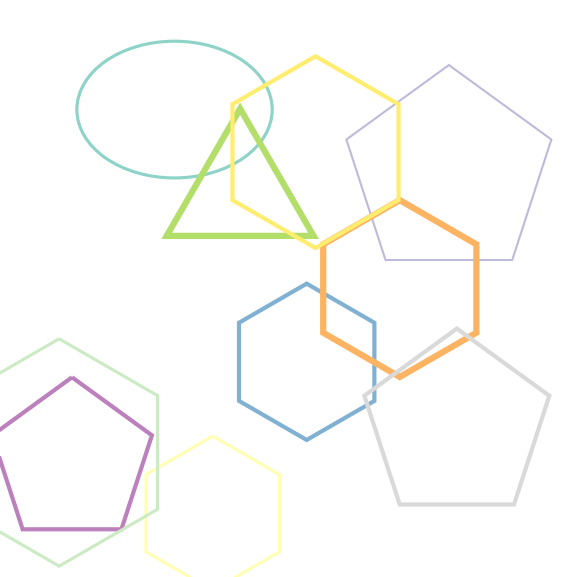[{"shape": "oval", "thickness": 1.5, "radius": 0.85, "center": [0.302, 0.809]}, {"shape": "hexagon", "thickness": 1.5, "radius": 0.67, "center": [0.368, 0.11]}, {"shape": "pentagon", "thickness": 1, "radius": 0.93, "center": [0.777, 0.7]}, {"shape": "hexagon", "thickness": 2, "radius": 0.68, "center": [0.531, 0.373]}, {"shape": "hexagon", "thickness": 3, "radius": 0.77, "center": [0.692, 0.499]}, {"shape": "triangle", "thickness": 3, "radius": 0.73, "center": [0.416, 0.664]}, {"shape": "pentagon", "thickness": 2, "radius": 0.84, "center": [0.791, 0.262]}, {"shape": "pentagon", "thickness": 2, "radius": 0.73, "center": [0.125, 0.2]}, {"shape": "hexagon", "thickness": 1.5, "radius": 0.98, "center": [0.102, 0.216]}, {"shape": "hexagon", "thickness": 2, "radius": 0.83, "center": [0.546, 0.736]}]